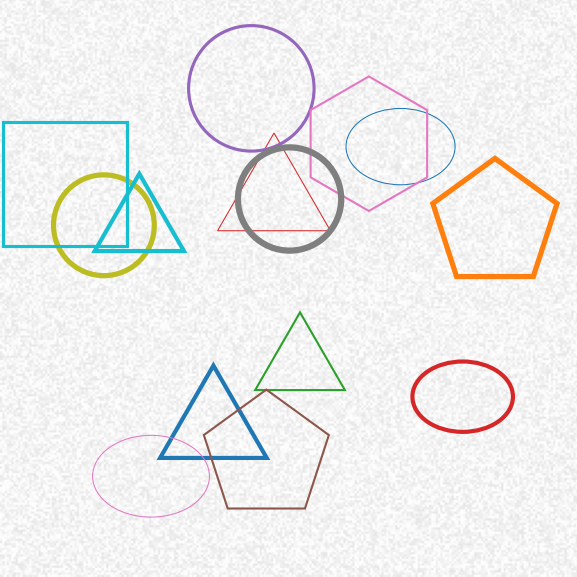[{"shape": "oval", "thickness": 0.5, "radius": 0.47, "center": [0.694, 0.745]}, {"shape": "triangle", "thickness": 2, "radius": 0.53, "center": [0.37, 0.259]}, {"shape": "pentagon", "thickness": 2.5, "radius": 0.57, "center": [0.857, 0.612]}, {"shape": "triangle", "thickness": 1, "radius": 0.45, "center": [0.52, 0.369]}, {"shape": "oval", "thickness": 2, "radius": 0.44, "center": [0.801, 0.312]}, {"shape": "triangle", "thickness": 0.5, "radius": 0.56, "center": [0.474, 0.656]}, {"shape": "circle", "thickness": 1.5, "radius": 0.54, "center": [0.435, 0.846]}, {"shape": "pentagon", "thickness": 1, "radius": 0.57, "center": [0.461, 0.211]}, {"shape": "oval", "thickness": 0.5, "radius": 0.51, "center": [0.262, 0.175]}, {"shape": "hexagon", "thickness": 1, "radius": 0.58, "center": [0.639, 0.75]}, {"shape": "circle", "thickness": 3, "radius": 0.45, "center": [0.501, 0.655]}, {"shape": "circle", "thickness": 2.5, "radius": 0.44, "center": [0.18, 0.609]}, {"shape": "square", "thickness": 1.5, "radius": 0.54, "center": [0.112, 0.681]}, {"shape": "triangle", "thickness": 2, "radius": 0.45, "center": [0.241, 0.609]}]